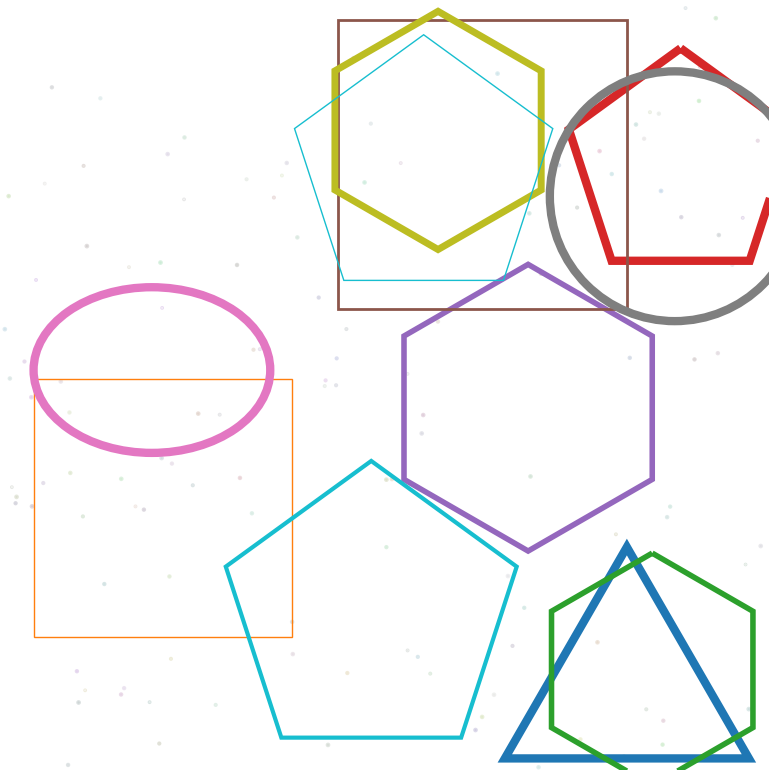[{"shape": "triangle", "thickness": 3, "radius": 0.92, "center": [0.814, 0.107]}, {"shape": "square", "thickness": 0.5, "radius": 0.84, "center": [0.212, 0.34]}, {"shape": "hexagon", "thickness": 2, "radius": 0.76, "center": [0.847, 0.131]}, {"shape": "pentagon", "thickness": 3, "radius": 0.76, "center": [0.884, 0.785]}, {"shape": "hexagon", "thickness": 2, "radius": 0.93, "center": [0.686, 0.471]}, {"shape": "square", "thickness": 1, "radius": 0.94, "center": [0.627, 0.787]}, {"shape": "oval", "thickness": 3, "radius": 0.77, "center": [0.197, 0.519]}, {"shape": "circle", "thickness": 3, "radius": 0.81, "center": [0.876, 0.745]}, {"shape": "hexagon", "thickness": 2.5, "radius": 0.77, "center": [0.569, 0.831]}, {"shape": "pentagon", "thickness": 1.5, "radius": 0.99, "center": [0.482, 0.203]}, {"shape": "pentagon", "thickness": 0.5, "radius": 0.88, "center": [0.55, 0.779]}]